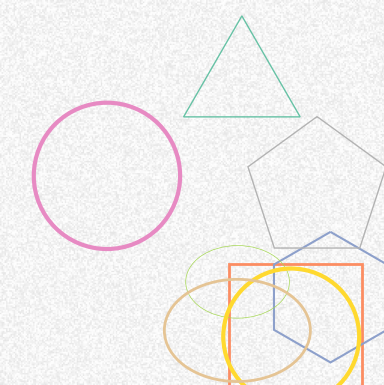[{"shape": "triangle", "thickness": 1, "radius": 0.87, "center": [0.628, 0.784]}, {"shape": "square", "thickness": 2, "radius": 0.86, "center": [0.768, 0.143]}, {"shape": "hexagon", "thickness": 1.5, "radius": 0.85, "center": [0.858, 0.228]}, {"shape": "circle", "thickness": 3, "radius": 0.95, "center": [0.278, 0.543]}, {"shape": "oval", "thickness": 0.5, "radius": 0.67, "center": [0.617, 0.268]}, {"shape": "circle", "thickness": 3, "radius": 0.88, "center": [0.756, 0.126]}, {"shape": "oval", "thickness": 2, "radius": 0.95, "center": [0.616, 0.142]}, {"shape": "pentagon", "thickness": 1, "radius": 0.94, "center": [0.823, 0.508]}]